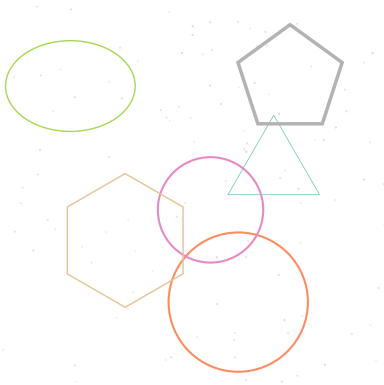[{"shape": "triangle", "thickness": 0.5, "radius": 0.69, "center": [0.711, 0.563]}, {"shape": "circle", "thickness": 1.5, "radius": 0.9, "center": [0.619, 0.215]}, {"shape": "circle", "thickness": 1.5, "radius": 0.68, "center": [0.547, 0.455]}, {"shape": "oval", "thickness": 1, "radius": 0.84, "center": [0.183, 0.776]}, {"shape": "hexagon", "thickness": 1, "radius": 0.87, "center": [0.325, 0.376]}, {"shape": "pentagon", "thickness": 2.5, "radius": 0.71, "center": [0.753, 0.794]}]